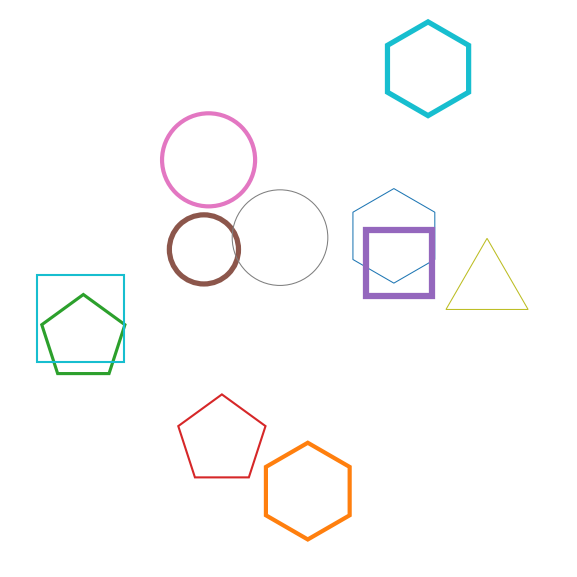[{"shape": "hexagon", "thickness": 0.5, "radius": 0.41, "center": [0.682, 0.591]}, {"shape": "hexagon", "thickness": 2, "radius": 0.42, "center": [0.533, 0.149]}, {"shape": "pentagon", "thickness": 1.5, "radius": 0.38, "center": [0.144, 0.413]}, {"shape": "pentagon", "thickness": 1, "radius": 0.4, "center": [0.384, 0.237]}, {"shape": "square", "thickness": 3, "radius": 0.29, "center": [0.691, 0.544]}, {"shape": "circle", "thickness": 2.5, "radius": 0.3, "center": [0.353, 0.567]}, {"shape": "circle", "thickness": 2, "radius": 0.4, "center": [0.361, 0.722]}, {"shape": "circle", "thickness": 0.5, "radius": 0.41, "center": [0.485, 0.588]}, {"shape": "triangle", "thickness": 0.5, "radius": 0.41, "center": [0.843, 0.504]}, {"shape": "hexagon", "thickness": 2.5, "radius": 0.41, "center": [0.741, 0.88]}, {"shape": "square", "thickness": 1, "radius": 0.38, "center": [0.14, 0.448]}]